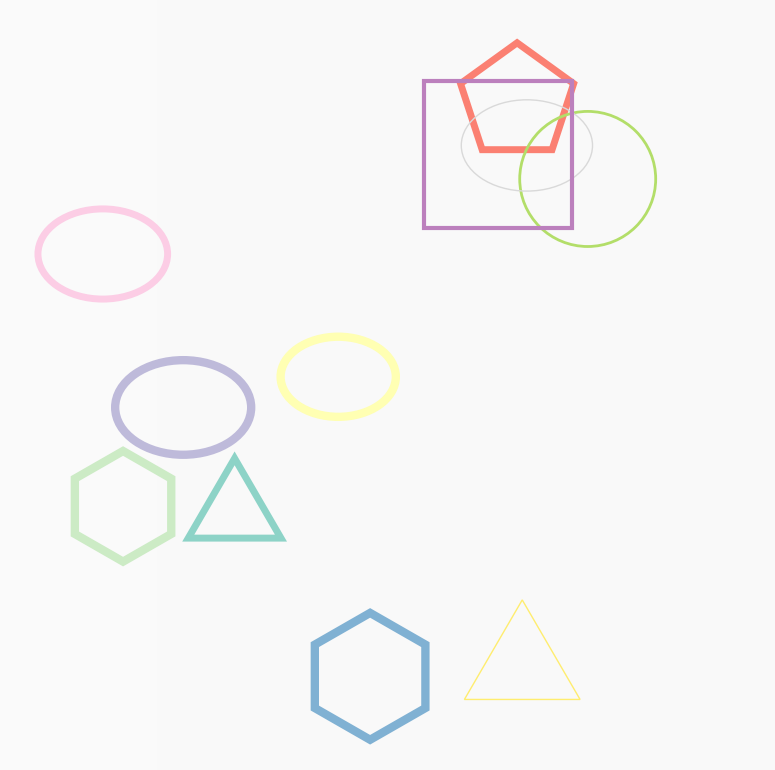[{"shape": "triangle", "thickness": 2.5, "radius": 0.35, "center": [0.303, 0.336]}, {"shape": "oval", "thickness": 3, "radius": 0.37, "center": [0.436, 0.511]}, {"shape": "oval", "thickness": 3, "radius": 0.44, "center": [0.236, 0.471]}, {"shape": "pentagon", "thickness": 2.5, "radius": 0.38, "center": [0.667, 0.868]}, {"shape": "hexagon", "thickness": 3, "radius": 0.41, "center": [0.478, 0.122]}, {"shape": "circle", "thickness": 1, "radius": 0.44, "center": [0.758, 0.768]}, {"shape": "oval", "thickness": 2.5, "radius": 0.42, "center": [0.133, 0.67]}, {"shape": "oval", "thickness": 0.5, "radius": 0.42, "center": [0.68, 0.811]}, {"shape": "square", "thickness": 1.5, "radius": 0.48, "center": [0.643, 0.8]}, {"shape": "hexagon", "thickness": 3, "radius": 0.36, "center": [0.159, 0.342]}, {"shape": "triangle", "thickness": 0.5, "radius": 0.43, "center": [0.674, 0.135]}]